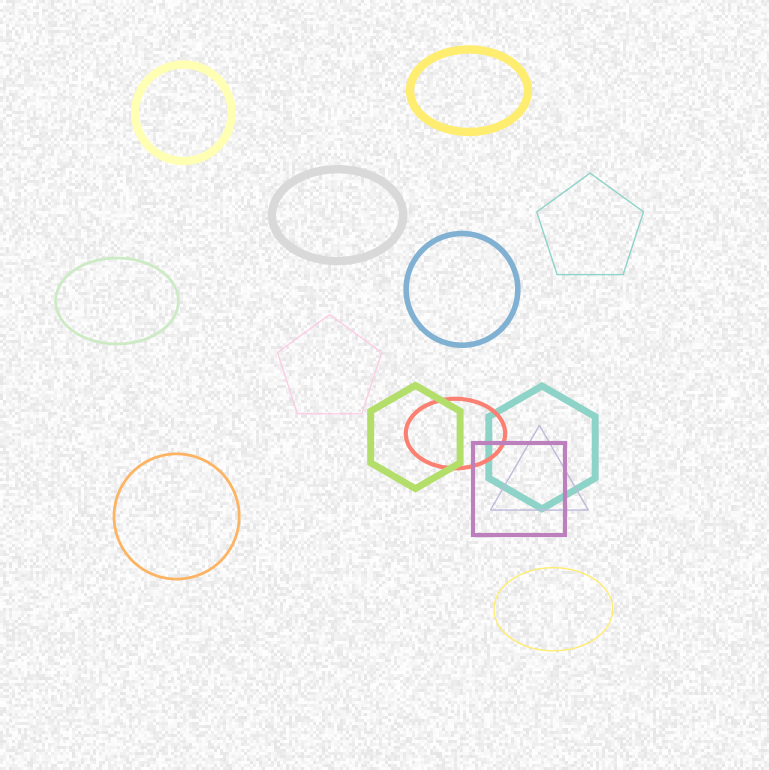[{"shape": "pentagon", "thickness": 0.5, "radius": 0.36, "center": [0.766, 0.702]}, {"shape": "hexagon", "thickness": 2.5, "radius": 0.4, "center": [0.704, 0.419]}, {"shape": "circle", "thickness": 3, "radius": 0.31, "center": [0.238, 0.854]}, {"shape": "triangle", "thickness": 0.5, "radius": 0.37, "center": [0.701, 0.374]}, {"shape": "oval", "thickness": 1.5, "radius": 0.32, "center": [0.592, 0.437]}, {"shape": "circle", "thickness": 2, "radius": 0.36, "center": [0.6, 0.624]}, {"shape": "circle", "thickness": 1, "radius": 0.41, "center": [0.229, 0.329]}, {"shape": "hexagon", "thickness": 2.5, "radius": 0.34, "center": [0.539, 0.432]}, {"shape": "pentagon", "thickness": 0.5, "radius": 0.36, "center": [0.428, 0.52]}, {"shape": "oval", "thickness": 3, "radius": 0.43, "center": [0.438, 0.721]}, {"shape": "square", "thickness": 1.5, "radius": 0.3, "center": [0.674, 0.365]}, {"shape": "oval", "thickness": 1, "radius": 0.4, "center": [0.152, 0.609]}, {"shape": "oval", "thickness": 3, "radius": 0.38, "center": [0.609, 0.882]}, {"shape": "oval", "thickness": 0.5, "radius": 0.39, "center": [0.719, 0.209]}]